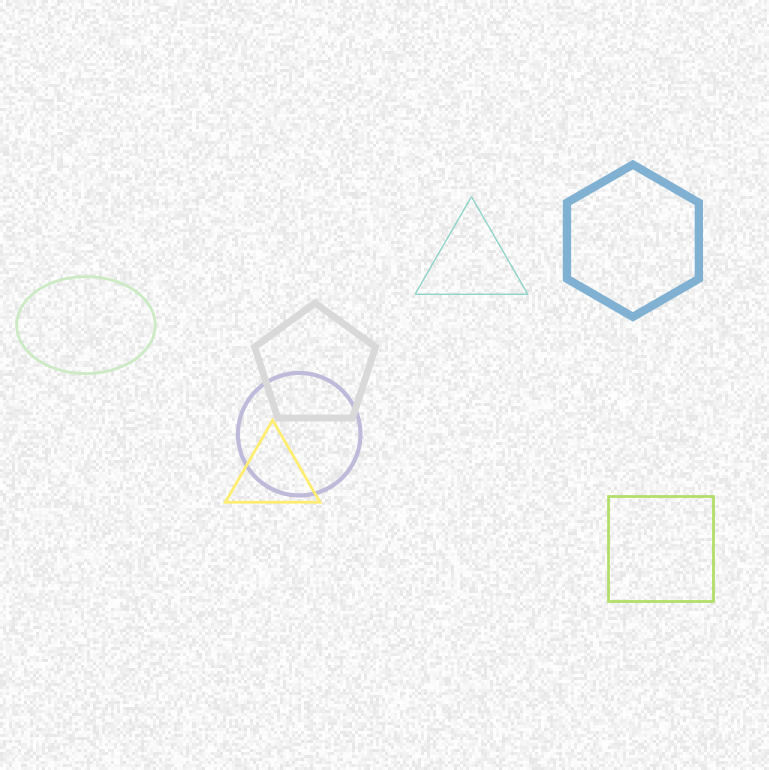[{"shape": "triangle", "thickness": 0.5, "radius": 0.42, "center": [0.612, 0.66]}, {"shape": "circle", "thickness": 1.5, "radius": 0.4, "center": [0.389, 0.436]}, {"shape": "hexagon", "thickness": 3, "radius": 0.49, "center": [0.822, 0.687]}, {"shape": "square", "thickness": 1, "radius": 0.34, "center": [0.858, 0.288]}, {"shape": "pentagon", "thickness": 2.5, "radius": 0.41, "center": [0.409, 0.524]}, {"shape": "oval", "thickness": 1, "radius": 0.45, "center": [0.112, 0.578]}, {"shape": "triangle", "thickness": 1, "radius": 0.36, "center": [0.354, 0.383]}]